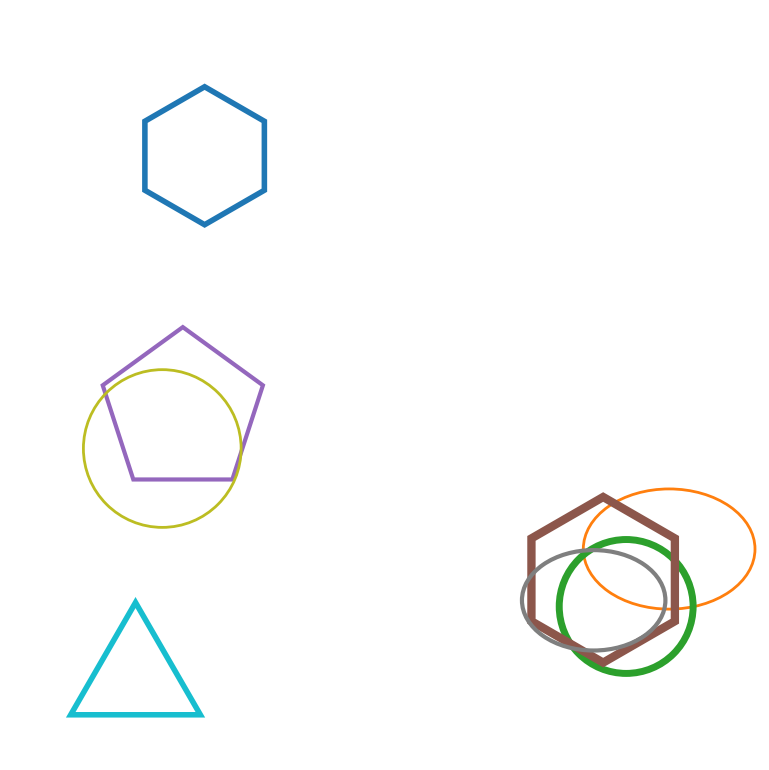[{"shape": "hexagon", "thickness": 2, "radius": 0.45, "center": [0.266, 0.798]}, {"shape": "oval", "thickness": 1, "radius": 0.56, "center": [0.869, 0.287]}, {"shape": "circle", "thickness": 2.5, "radius": 0.43, "center": [0.813, 0.212]}, {"shape": "pentagon", "thickness": 1.5, "radius": 0.55, "center": [0.237, 0.466]}, {"shape": "hexagon", "thickness": 3, "radius": 0.54, "center": [0.783, 0.247]}, {"shape": "oval", "thickness": 1.5, "radius": 0.47, "center": [0.771, 0.22]}, {"shape": "circle", "thickness": 1, "radius": 0.51, "center": [0.211, 0.418]}, {"shape": "triangle", "thickness": 2, "radius": 0.49, "center": [0.176, 0.12]}]